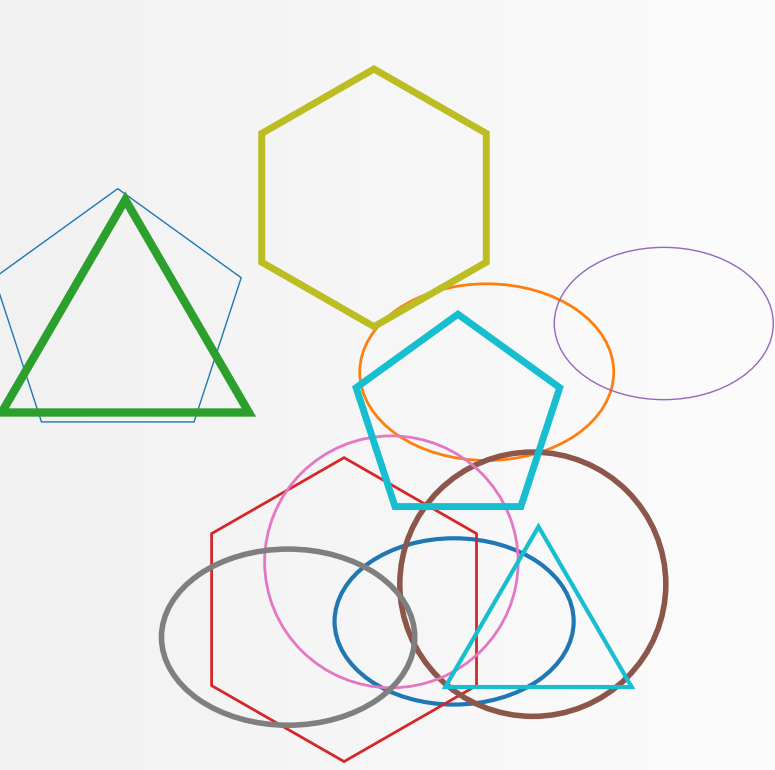[{"shape": "oval", "thickness": 1.5, "radius": 0.77, "center": [0.586, 0.193]}, {"shape": "pentagon", "thickness": 0.5, "radius": 0.84, "center": [0.152, 0.588]}, {"shape": "oval", "thickness": 1, "radius": 0.82, "center": [0.628, 0.517]}, {"shape": "triangle", "thickness": 3, "radius": 0.92, "center": [0.162, 0.556]}, {"shape": "hexagon", "thickness": 1, "radius": 0.99, "center": [0.444, 0.208]}, {"shape": "oval", "thickness": 0.5, "radius": 0.71, "center": [0.856, 0.58]}, {"shape": "circle", "thickness": 2, "radius": 0.86, "center": [0.687, 0.241]}, {"shape": "circle", "thickness": 1, "radius": 0.82, "center": [0.505, 0.27]}, {"shape": "oval", "thickness": 2, "radius": 0.82, "center": [0.372, 0.173]}, {"shape": "hexagon", "thickness": 2.5, "radius": 0.84, "center": [0.483, 0.743]}, {"shape": "pentagon", "thickness": 2.5, "radius": 0.69, "center": [0.591, 0.454]}, {"shape": "triangle", "thickness": 1.5, "radius": 0.69, "center": [0.695, 0.177]}]